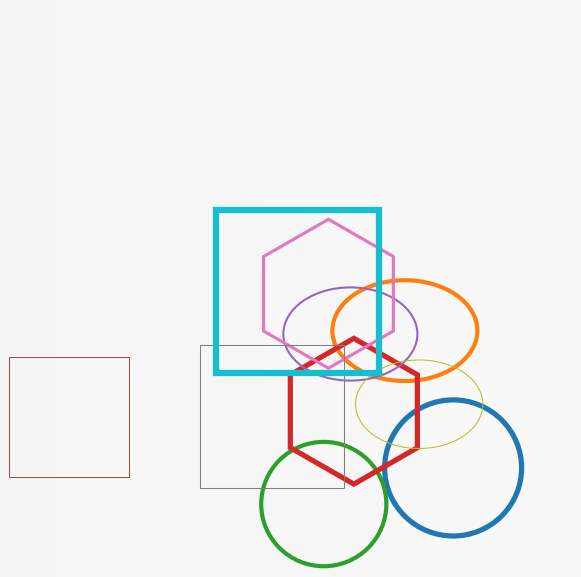[{"shape": "circle", "thickness": 2.5, "radius": 0.59, "center": [0.78, 0.189]}, {"shape": "oval", "thickness": 2, "radius": 0.62, "center": [0.697, 0.427]}, {"shape": "circle", "thickness": 2, "radius": 0.54, "center": [0.557, 0.126]}, {"shape": "hexagon", "thickness": 2.5, "radius": 0.63, "center": [0.609, 0.287]}, {"shape": "oval", "thickness": 1, "radius": 0.58, "center": [0.603, 0.421]}, {"shape": "square", "thickness": 0.5, "radius": 0.52, "center": [0.118, 0.276]}, {"shape": "hexagon", "thickness": 1.5, "radius": 0.64, "center": [0.565, 0.49]}, {"shape": "square", "thickness": 0.5, "radius": 0.62, "center": [0.468, 0.277]}, {"shape": "oval", "thickness": 0.5, "radius": 0.55, "center": [0.721, 0.299]}, {"shape": "square", "thickness": 3, "radius": 0.7, "center": [0.512, 0.494]}]